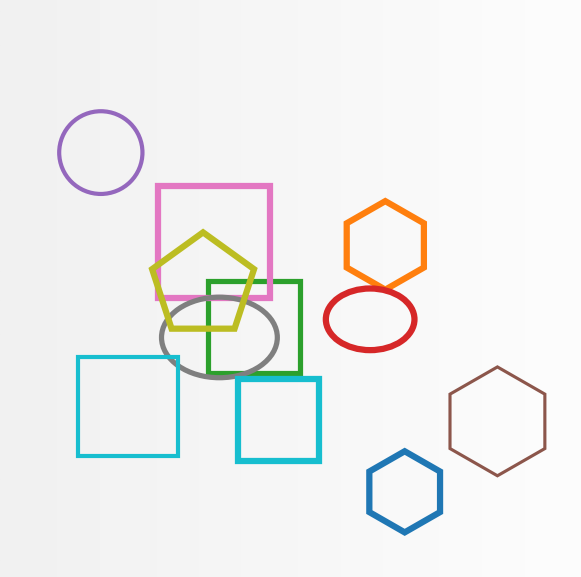[{"shape": "hexagon", "thickness": 3, "radius": 0.35, "center": [0.696, 0.148]}, {"shape": "hexagon", "thickness": 3, "radius": 0.38, "center": [0.663, 0.574]}, {"shape": "square", "thickness": 2.5, "radius": 0.4, "center": [0.436, 0.433]}, {"shape": "oval", "thickness": 3, "radius": 0.38, "center": [0.637, 0.446]}, {"shape": "circle", "thickness": 2, "radius": 0.36, "center": [0.173, 0.735]}, {"shape": "hexagon", "thickness": 1.5, "radius": 0.47, "center": [0.856, 0.27]}, {"shape": "square", "thickness": 3, "radius": 0.48, "center": [0.368, 0.58]}, {"shape": "oval", "thickness": 2.5, "radius": 0.5, "center": [0.377, 0.415]}, {"shape": "pentagon", "thickness": 3, "radius": 0.46, "center": [0.349, 0.505]}, {"shape": "square", "thickness": 2, "radius": 0.43, "center": [0.221, 0.296]}, {"shape": "square", "thickness": 3, "radius": 0.35, "center": [0.479, 0.272]}]